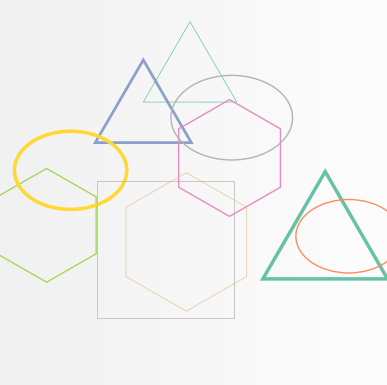[{"shape": "triangle", "thickness": 2.5, "radius": 0.93, "center": [0.839, 0.368]}, {"shape": "triangle", "thickness": 0.5, "radius": 0.7, "center": [0.49, 0.804]}, {"shape": "oval", "thickness": 1, "radius": 0.68, "center": [0.9, 0.386]}, {"shape": "triangle", "thickness": 2, "radius": 0.72, "center": [0.37, 0.701]}, {"shape": "hexagon", "thickness": 1, "radius": 0.76, "center": [0.592, 0.59]}, {"shape": "hexagon", "thickness": 1, "radius": 0.74, "center": [0.12, 0.415]}, {"shape": "oval", "thickness": 2.5, "radius": 0.72, "center": [0.182, 0.558]}, {"shape": "hexagon", "thickness": 0.5, "radius": 0.9, "center": [0.481, 0.372]}, {"shape": "square", "thickness": 0.5, "radius": 0.89, "center": [0.427, 0.352]}, {"shape": "oval", "thickness": 1, "radius": 0.78, "center": [0.598, 0.694]}]